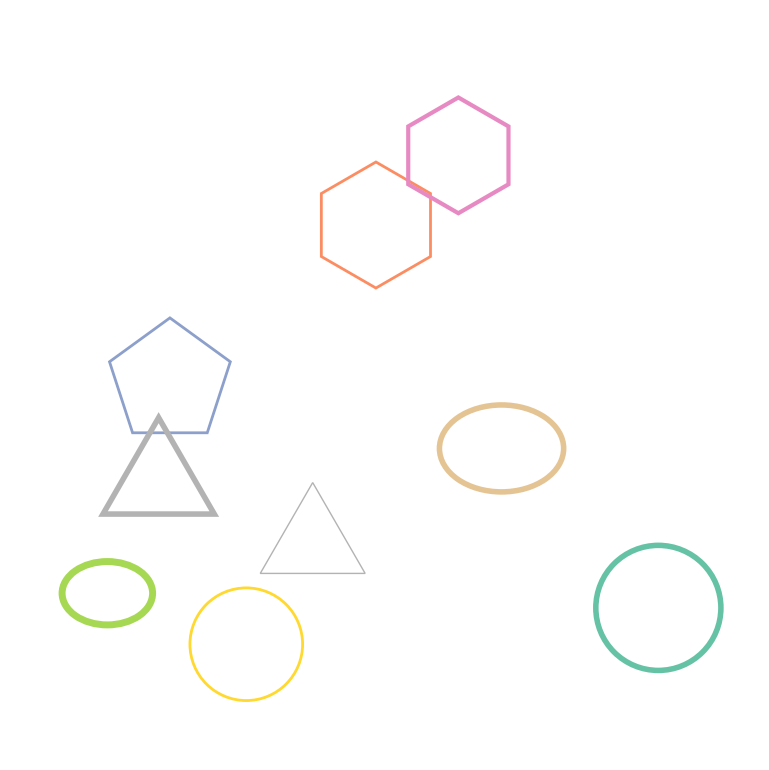[{"shape": "circle", "thickness": 2, "radius": 0.41, "center": [0.855, 0.211]}, {"shape": "hexagon", "thickness": 1, "radius": 0.41, "center": [0.488, 0.708]}, {"shape": "pentagon", "thickness": 1, "radius": 0.41, "center": [0.221, 0.505]}, {"shape": "hexagon", "thickness": 1.5, "radius": 0.38, "center": [0.595, 0.798]}, {"shape": "oval", "thickness": 2.5, "radius": 0.29, "center": [0.139, 0.23]}, {"shape": "circle", "thickness": 1, "radius": 0.37, "center": [0.32, 0.163]}, {"shape": "oval", "thickness": 2, "radius": 0.4, "center": [0.651, 0.418]}, {"shape": "triangle", "thickness": 2, "radius": 0.42, "center": [0.206, 0.374]}, {"shape": "triangle", "thickness": 0.5, "radius": 0.39, "center": [0.406, 0.295]}]